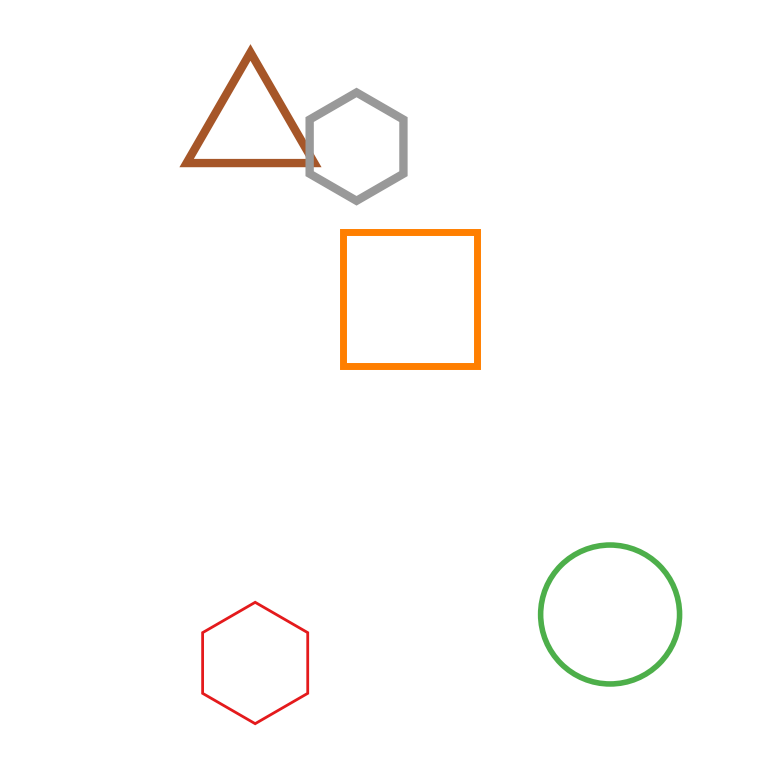[{"shape": "hexagon", "thickness": 1, "radius": 0.39, "center": [0.331, 0.139]}, {"shape": "circle", "thickness": 2, "radius": 0.45, "center": [0.792, 0.202]}, {"shape": "square", "thickness": 2.5, "radius": 0.43, "center": [0.532, 0.612]}, {"shape": "triangle", "thickness": 3, "radius": 0.48, "center": [0.325, 0.836]}, {"shape": "hexagon", "thickness": 3, "radius": 0.35, "center": [0.463, 0.81]}]